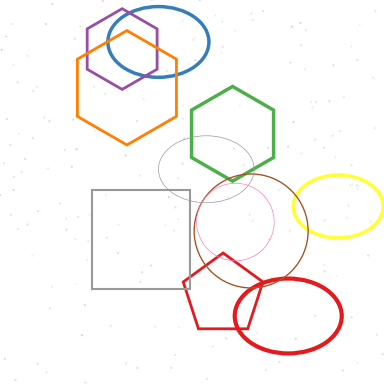[{"shape": "pentagon", "thickness": 2, "radius": 0.54, "center": [0.579, 0.234]}, {"shape": "oval", "thickness": 3, "radius": 0.69, "center": [0.749, 0.179]}, {"shape": "oval", "thickness": 2.5, "radius": 0.66, "center": [0.411, 0.891]}, {"shape": "hexagon", "thickness": 2.5, "radius": 0.62, "center": [0.604, 0.652]}, {"shape": "hexagon", "thickness": 2, "radius": 0.52, "center": [0.317, 0.873]}, {"shape": "hexagon", "thickness": 2, "radius": 0.74, "center": [0.33, 0.772]}, {"shape": "oval", "thickness": 2.5, "radius": 0.58, "center": [0.879, 0.464]}, {"shape": "circle", "thickness": 1, "radius": 0.74, "center": [0.652, 0.4]}, {"shape": "circle", "thickness": 0.5, "radius": 0.5, "center": [0.611, 0.423]}, {"shape": "oval", "thickness": 0.5, "radius": 0.62, "center": [0.536, 0.56]}, {"shape": "square", "thickness": 1.5, "radius": 0.64, "center": [0.366, 0.378]}]